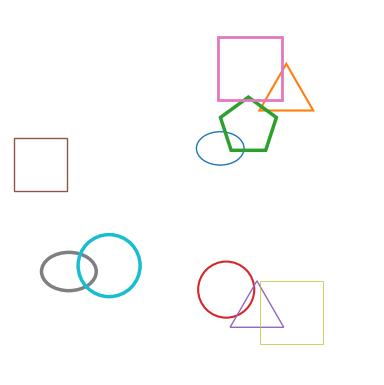[{"shape": "oval", "thickness": 1, "radius": 0.31, "center": [0.572, 0.615]}, {"shape": "triangle", "thickness": 1.5, "radius": 0.4, "center": [0.744, 0.753]}, {"shape": "pentagon", "thickness": 2.5, "radius": 0.38, "center": [0.645, 0.671]}, {"shape": "circle", "thickness": 1.5, "radius": 0.36, "center": [0.588, 0.248]}, {"shape": "triangle", "thickness": 1, "radius": 0.4, "center": [0.667, 0.19]}, {"shape": "square", "thickness": 1, "radius": 0.34, "center": [0.105, 0.573]}, {"shape": "square", "thickness": 2, "radius": 0.41, "center": [0.65, 0.822]}, {"shape": "oval", "thickness": 2.5, "radius": 0.36, "center": [0.179, 0.295]}, {"shape": "square", "thickness": 0.5, "radius": 0.41, "center": [0.757, 0.189]}, {"shape": "circle", "thickness": 2.5, "radius": 0.4, "center": [0.283, 0.31]}]